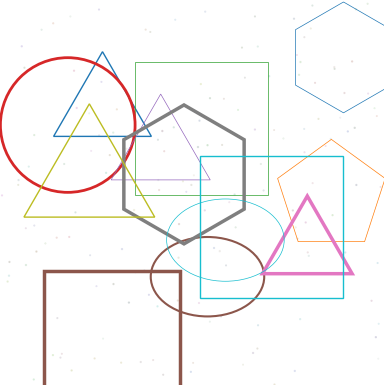[{"shape": "triangle", "thickness": 1, "radius": 0.73, "center": [0.266, 0.719]}, {"shape": "hexagon", "thickness": 0.5, "radius": 0.72, "center": [0.892, 0.851]}, {"shape": "pentagon", "thickness": 0.5, "radius": 0.73, "center": [0.861, 0.491]}, {"shape": "square", "thickness": 0.5, "radius": 0.86, "center": [0.523, 0.666]}, {"shape": "circle", "thickness": 2, "radius": 0.87, "center": [0.176, 0.675]}, {"shape": "triangle", "thickness": 0.5, "radius": 0.74, "center": [0.417, 0.607]}, {"shape": "square", "thickness": 2.5, "radius": 0.89, "center": [0.291, 0.119]}, {"shape": "oval", "thickness": 1.5, "radius": 0.74, "center": [0.539, 0.281]}, {"shape": "triangle", "thickness": 2.5, "radius": 0.67, "center": [0.798, 0.356]}, {"shape": "hexagon", "thickness": 2.5, "radius": 0.9, "center": [0.478, 0.547]}, {"shape": "triangle", "thickness": 1, "radius": 0.98, "center": [0.232, 0.534]}, {"shape": "oval", "thickness": 0.5, "radius": 0.76, "center": [0.586, 0.376]}, {"shape": "square", "thickness": 1, "radius": 0.93, "center": [0.704, 0.41]}]